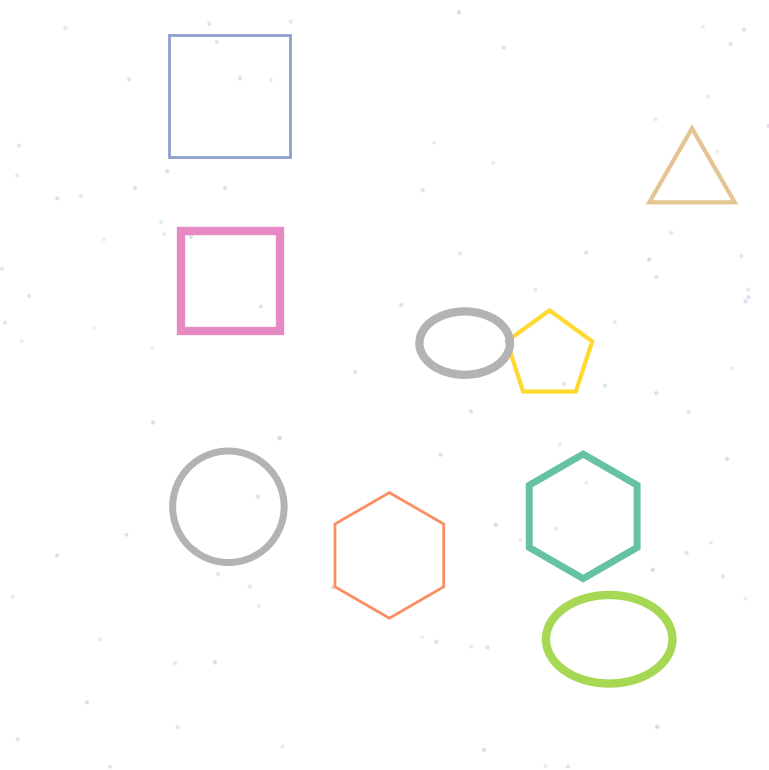[{"shape": "hexagon", "thickness": 2.5, "radius": 0.4, "center": [0.757, 0.329]}, {"shape": "hexagon", "thickness": 1, "radius": 0.41, "center": [0.506, 0.279]}, {"shape": "square", "thickness": 1, "radius": 0.39, "center": [0.298, 0.875]}, {"shape": "square", "thickness": 3, "radius": 0.32, "center": [0.3, 0.635]}, {"shape": "oval", "thickness": 3, "radius": 0.41, "center": [0.791, 0.17]}, {"shape": "pentagon", "thickness": 1.5, "radius": 0.29, "center": [0.714, 0.539]}, {"shape": "triangle", "thickness": 1.5, "radius": 0.32, "center": [0.899, 0.769]}, {"shape": "circle", "thickness": 2.5, "radius": 0.36, "center": [0.297, 0.342]}, {"shape": "oval", "thickness": 3, "radius": 0.29, "center": [0.603, 0.554]}]